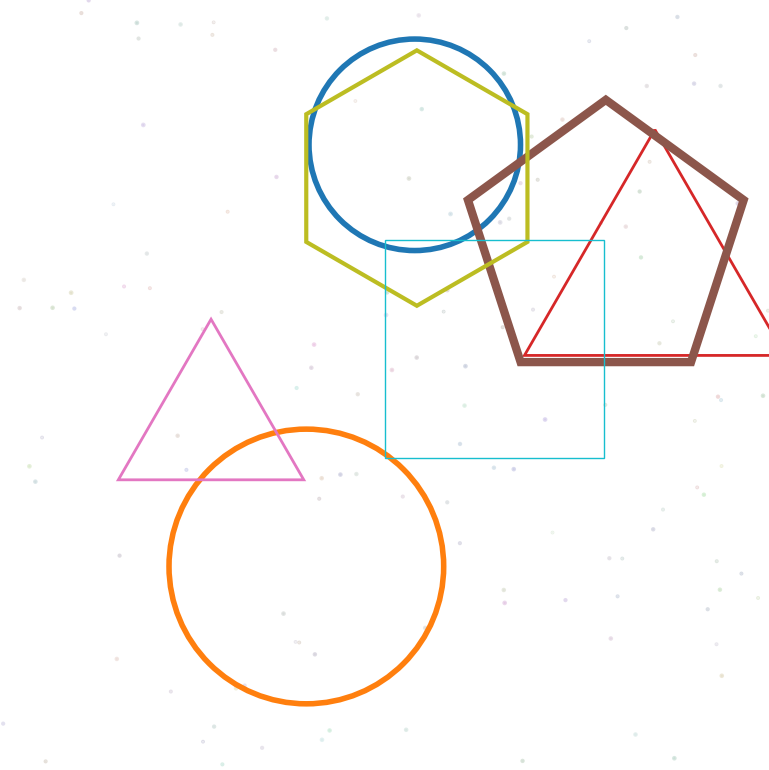[{"shape": "circle", "thickness": 2, "radius": 0.69, "center": [0.539, 0.812]}, {"shape": "circle", "thickness": 2, "radius": 0.89, "center": [0.398, 0.264]}, {"shape": "triangle", "thickness": 1, "radius": 0.98, "center": [0.85, 0.636]}, {"shape": "pentagon", "thickness": 3, "radius": 0.94, "center": [0.787, 0.682]}, {"shape": "triangle", "thickness": 1, "radius": 0.7, "center": [0.274, 0.446]}, {"shape": "hexagon", "thickness": 1.5, "radius": 0.83, "center": [0.541, 0.769]}, {"shape": "square", "thickness": 0.5, "radius": 0.71, "center": [0.642, 0.546]}]